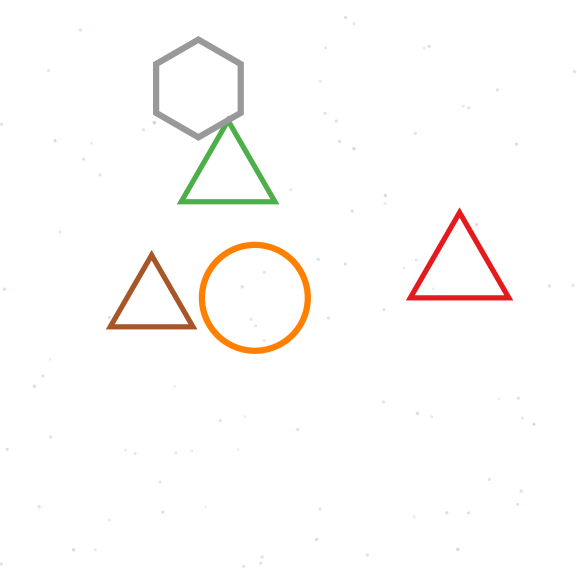[{"shape": "triangle", "thickness": 2.5, "radius": 0.49, "center": [0.796, 0.533]}, {"shape": "triangle", "thickness": 2.5, "radius": 0.47, "center": [0.395, 0.697]}, {"shape": "circle", "thickness": 3, "radius": 0.46, "center": [0.441, 0.483]}, {"shape": "triangle", "thickness": 2.5, "radius": 0.41, "center": [0.263, 0.475]}, {"shape": "hexagon", "thickness": 3, "radius": 0.42, "center": [0.344, 0.846]}]